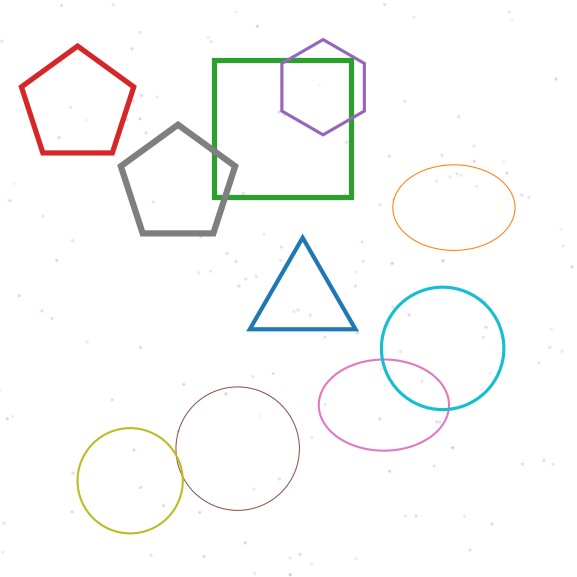[{"shape": "triangle", "thickness": 2, "radius": 0.53, "center": [0.524, 0.482]}, {"shape": "oval", "thickness": 0.5, "radius": 0.53, "center": [0.786, 0.64]}, {"shape": "square", "thickness": 2.5, "radius": 0.59, "center": [0.49, 0.777]}, {"shape": "pentagon", "thickness": 2.5, "radius": 0.51, "center": [0.134, 0.817]}, {"shape": "hexagon", "thickness": 1.5, "radius": 0.41, "center": [0.56, 0.848]}, {"shape": "circle", "thickness": 0.5, "radius": 0.53, "center": [0.412, 0.222]}, {"shape": "oval", "thickness": 1, "radius": 0.56, "center": [0.665, 0.298]}, {"shape": "pentagon", "thickness": 3, "radius": 0.52, "center": [0.308, 0.679]}, {"shape": "circle", "thickness": 1, "radius": 0.46, "center": [0.225, 0.167]}, {"shape": "circle", "thickness": 1.5, "radius": 0.53, "center": [0.766, 0.396]}]